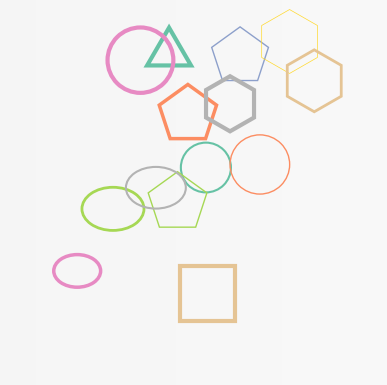[{"shape": "triangle", "thickness": 3, "radius": 0.33, "center": [0.436, 0.863]}, {"shape": "circle", "thickness": 1.5, "radius": 0.32, "center": [0.531, 0.565]}, {"shape": "pentagon", "thickness": 2.5, "radius": 0.39, "center": [0.485, 0.703]}, {"shape": "circle", "thickness": 1, "radius": 0.38, "center": [0.671, 0.573]}, {"shape": "pentagon", "thickness": 1, "radius": 0.39, "center": [0.62, 0.853]}, {"shape": "circle", "thickness": 3, "radius": 0.42, "center": [0.362, 0.844]}, {"shape": "oval", "thickness": 2.5, "radius": 0.3, "center": [0.199, 0.296]}, {"shape": "pentagon", "thickness": 1, "radius": 0.4, "center": [0.458, 0.474]}, {"shape": "oval", "thickness": 2, "radius": 0.4, "center": [0.292, 0.458]}, {"shape": "hexagon", "thickness": 0.5, "radius": 0.42, "center": [0.747, 0.892]}, {"shape": "square", "thickness": 3, "radius": 0.36, "center": [0.536, 0.239]}, {"shape": "hexagon", "thickness": 2, "radius": 0.4, "center": [0.811, 0.79]}, {"shape": "hexagon", "thickness": 3, "radius": 0.36, "center": [0.594, 0.73]}, {"shape": "oval", "thickness": 1.5, "radius": 0.39, "center": [0.402, 0.512]}]